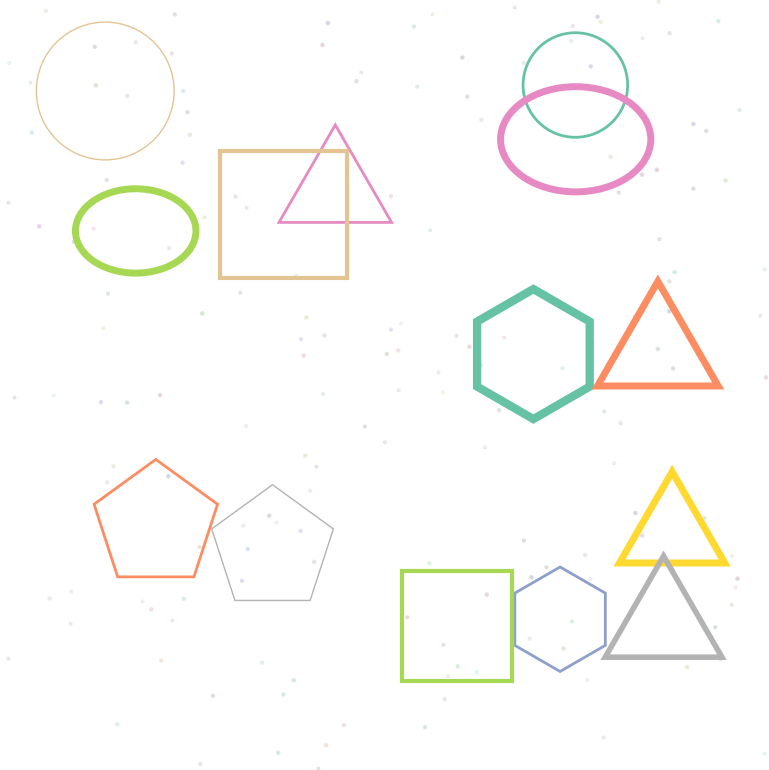[{"shape": "hexagon", "thickness": 3, "radius": 0.42, "center": [0.693, 0.54]}, {"shape": "circle", "thickness": 1, "radius": 0.34, "center": [0.747, 0.89]}, {"shape": "triangle", "thickness": 2.5, "radius": 0.45, "center": [0.854, 0.544]}, {"shape": "pentagon", "thickness": 1, "radius": 0.42, "center": [0.202, 0.319]}, {"shape": "hexagon", "thickness": 1, "radius": 0.34, "center": [0.727, 0.196]}, {"shape": "triangle", "thickness": 1, "radius": 0.42, "center": [0.435, 0.753]}, {"shape": "oval", "thickness": 2.5, "radius": 0.49, "center": [0.748, 0.819]}, {"shape": "oval", "thickness": 2.5, "radius": 0.39, "center": [0.176, 0.7]}, {"shape": "square", "thickness": 1.5, "radius": 0.36, "center": [0.593, 0.187]}, {"shape": "triangle", "thickness": 2.5, "radius": 0.39, "center": [0.873, 0.308]}, {"shape": "square", "thickness": 1.5, "radius": 0.41, "center": [0.368, 0.722]}, {"shape": "circle", "thickness": 0.5, "radius": 0.45, "center": [0.137, 0.882]}, {"shape": "pentagon", "thickness": 0.5, "radius": 0.42, "center": [0.354, 0.287]}, {"shape": "triangle", "thickness": 2, "radius": 0.44, "center": [0.862, 0.19]}]